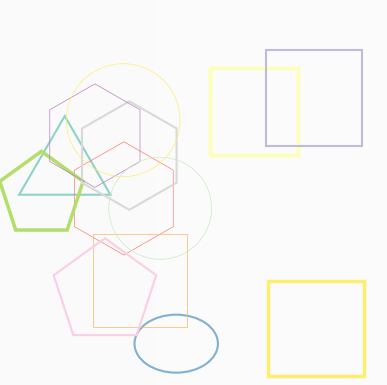[{"shape": "triangle", "thickness": 1.5, "radius": 0.68, "center": [0.167, 0.562]}, {"shape": "square", "thickness": 2.5, "radius": 0.57, "center": [0.655, 0.71]}, {"shape": "square", "thickness": 1.5, "radius": 0.62, "center": [0.81, 0.746]}, {"shape": "hexagon", "thickness": 0.5, "radius": 0.74, "center": [0.32, 0.485]}, {"shape": "oval", "thickness": 1.5, "radius": 0.54, "center": [0.455, 0.107]}, {"shape": "square", "thickness": 0.5, "radius": 0.61, "center": [0.362, 0.271]}, {"shape": "pentagon", "thickness": 2.5, "radius": 0.57, "center": [0.107, 0.494]}, {"shape": "pentagon", "thickness": 1.5, "radius": 0.7, "center": [0.271, 0.242]}, {"shape": "hexagon", "thickness": 1.5, "radius": 0.7, "center": [0.334, 0.596]}, {"shape": "hexagon", "thickness": 0.5, "radius": 0.67, "center": [0.245, 0.648]}, {"shape": "circle", "thickness": 0.5, "radius": 0.66, "center": [0.413, 0.459]}, {"shape": "circle", "thickness": 0.5, "radius": 0.73, "center": [0.318, 0.688]}, {"shape": "square", "thickness": 2.5, "radius": 0.62, "center": [0.816, 0.147]}]